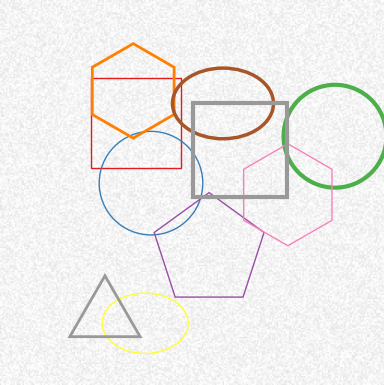[{"shape": "square", "thickness": 1, "radius": 0.58, "center": [0.353, 0.68]}, {"shape": "circle", "thickness": 1, "radius": 0.67, "center": [0.392, 0.524]}, {"shape": "circle", "thickness": 3, "radius": 0.67, "center": [0.87, 0.646]}, {"shape": "pentagon", "thickness": 1, "radius": 0.75, "center": [0.543, 0.35]}, {"shape": "hexagon", "thickness": 2, "radius": 0.61, "center": [0.346, 0.764]}, {"shape": "oval", "thickness": 1, "radius": 0.56, "center": [0.377, 0.16]}, {"shape": "oval", "thickness": 2.5, "radius": 0.66, "center": [0.579, 0.731]}, {"shape": "hexagon", "thickness": 1, "radius": 0.66, "center": [0.748, 0.494]}, {"shape": "triangle", "thickness": 2, "radius": 0.53, "center": [0.273, 0.178]}, {"shape": "square", "thickness": 3, "radius": 0.61, "center": [0.623, 0.611]}]